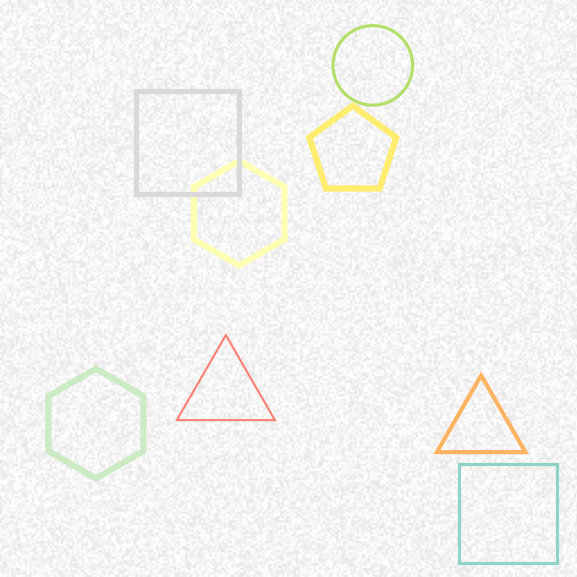[{"shape": "square", "thickness": 1.5, "radius": 0.43, "center": [0.88, 0.11]}, {"shape": "hexagon", "thickness": 3, "radius": 0.45, "center": [0.414, 0.63]}, {"shape": "triangle", "thickness": 1, "radius": 0.49, "center": [0.391, 0.321]}, {"shape": "triangle", "thickness": 2, "radius": 0.44, "center": [0.833, 0.26]}, {"shape": "circle", "thickness": 1.5, "radius": 0.34, "center": [0.646, 0.886]}, {"shape": "square", "thickness": 2.5, "radius": 0.45, "center": [0.324, 0.753]}, {"shape": "hexagon", "thickness": 3, "radius": 0.48, "center": [0.166, 0.266]}, {"shape": "pentagon", "thickness": 3, "radius": 0.4, "center": [0.611, 0.737]}]